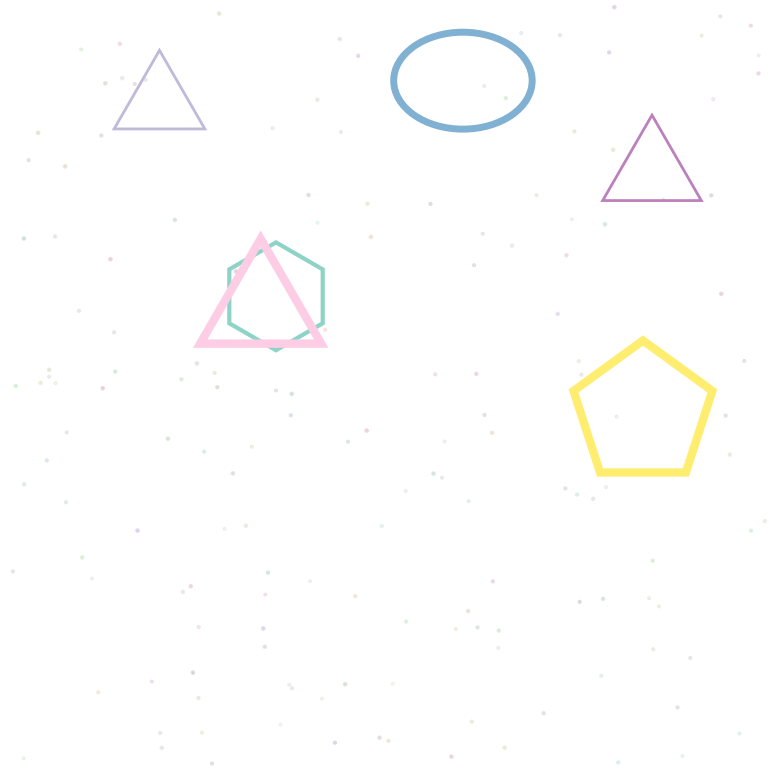[{"shape": "hexagon", "thickness": 1.5, "radius": 0.35, "center": [0.358, 0.615]}, {"shape": "triangle", "thickness": 1, "radius": 0.34, "center": [0.207, 0.867]}, {"shape": "oval", "thickness": 2.5, "radius": 0.45, "center": [0.601, 0.895]}, {"shape": "triangle", "thickness": 3, "radius": 0.45, "center": [0.339, 0.599]}, {"shape": "triangle", "thickness": 1, "radius": 0.37, "center": [0.847, 0.777]}, {"shape": "pentagon", "thickness": 3, "radius": 0.47, "center": [0.835, 0.463]}]